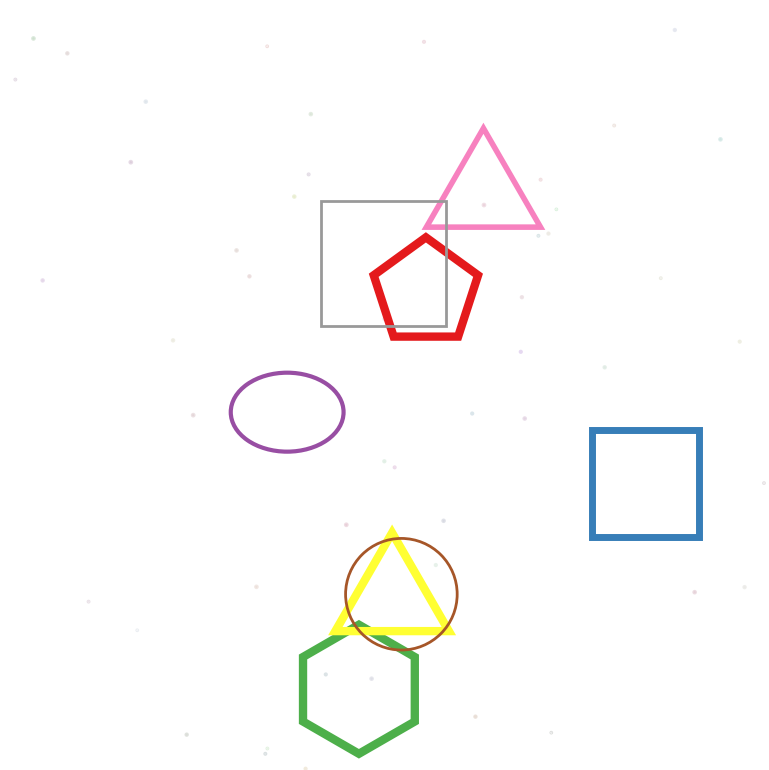[{"shape": "pentagon", "thickness": 3, "radius": 0.36, "center": [0.553, 0.62]}, {"shape": "square", "thickness": 2.5, "radius": 0.35, "center": [0.838, 0.372]}, {"shape": "hexagon", "thickness": 3, "radius": 0.42, "center": [0.466, 0.105]}, {"shape": "oval", "thickness": 1.5, "radius": 0.37, "center": [0.373, 0.465]}, {"shape": "triangle", "thickness": 3, "radius": 0.43, "center": [0.509, 0.223]}, {"shape": "circle", "thickness": 1, "radius": 0.36, "center": [0.521, 0.228]}, {"shape": "triangle", "thickness": 2, "radius": 0.43, "center": [0.628, 0.748]}, {"shape": "square", "thickness": 1, "radius": 0.41, "center": [0.498, 0.658]}]